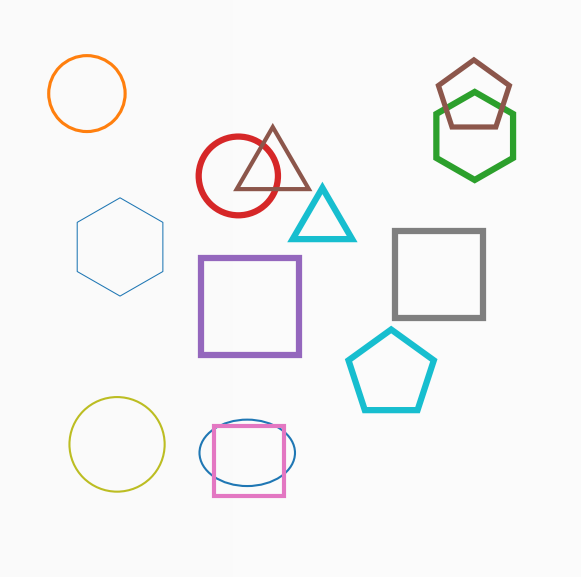[{"shape": "oval", "thickness": 1, "radius": 0.41, "center": [0.425, 0.215]}, {"shape": "hexagon", "thickness": 0.5, "radius": 0.43, "center": [0.207, 0.572]}, {"shape": "circle", "thickness": 1.5, "radius": 0.33, "center": [0.15, 0.837]}, {"shape": "hexagon", "thickness": 3, "radius": 0.38, "center": [0.817, 0.764]}, {"shape": "circle", "thickness": 3, "radius": 0.34, "center": [0.41, 0.694]}, {"shape": "square", "thickness": 3, "radius": 0.42, "center": [0.43, 0.468]}, {"shape": "triangle", "thickness": 2, "radius": 0.36, "center": [0.469, 0.707]}, {"shape": "pentagon", "thickness": 2.5, "radius": 0.32, "center": [0.815, 0.831]}, {"shape": "square", "thickness": 2, "radius": 0.3, "center": [0.428, 0.201]}, {"shape": "square", "thickness": 3, "radius": 0.38, "center": [0.755, 0.524]}, {"shape": "circle", "thickness": 1, "radius": 0.41, "center": [0.201, 0.23]}, {"shape": "pentagon", "thickness": 3, "radius": 0.39, "center": [0.673, 0.351]}, {"shape": "triangle", "thickness": 3, "radius": 0.3, "center": [0.555, 0.615]}]